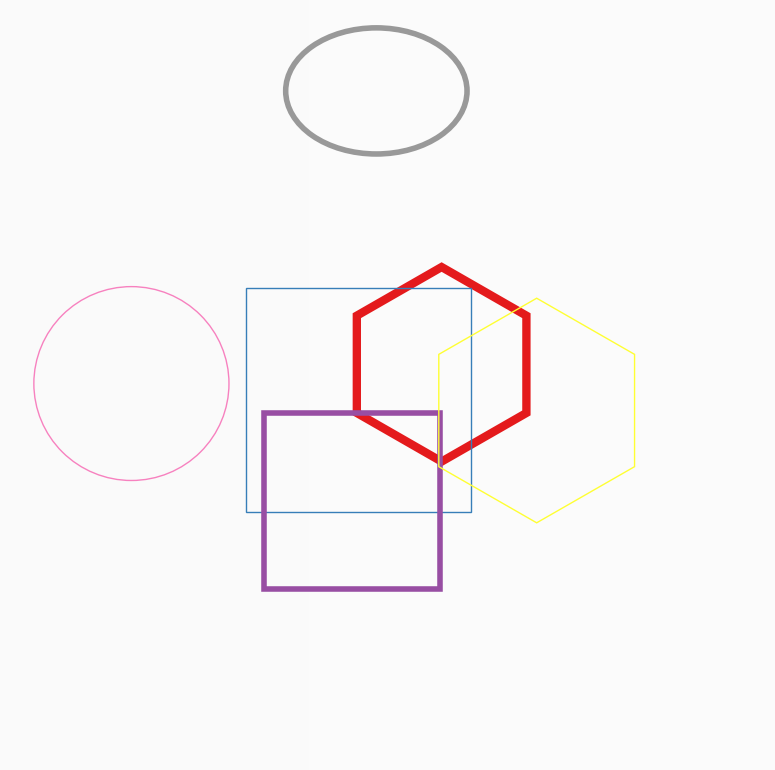[{"shape": "hexagon", "thickness": 3, "radius": 0.63, "center": [0.57, 0.527]}, {"shape": "square", "thickness": 0.5, "radius": 0.73, "center": [0.463, 0.481]}, {"shape": "square", "thickness": 2, "radius": 0.57, "center": [0.454, 0.35]}, {"shape": "hexagon", "thickness": 0.5, "radius": 0.73, "center": [0.692, 0.467]}, {"shape": "circle", "thickness": 0.5, "radius": 0.63, "center": [0.17, 0.502]}, {"shape": "oval", "thickness": 2, "radius": 0.59, "center": [0.486, 0.882]}]